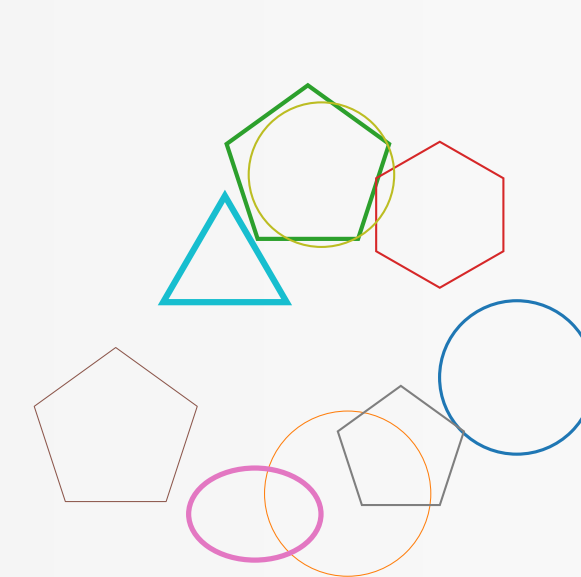[{"shape": "circle", "thickness": 1.5, "radius": 0.66, "center": [0.889, 0.346]}, {"shape": "circle", "thickness": 0.5, "radius": 0.72, "center": [0.598, 0.144]}, {"shape": "pentagon", "thickness": 2, "radius": 0.73, "center": [0.53, 0.704]}, {"shape": "hexagon", "thickness": 1, "radius": 0.63, "center": [0.757, 0.627]}, {"shape": "pentagon", "thickness": 0.5, "radius": 0.74, "center": [0.199, 0.25]}, {"shape": "oval", "thickness": 2.5, "radius": 0.57, "center": [0.438, 0.109]}, {"shape": "pentagon", "thickness": 1, "radius": 0.57, "center": [0.69, 0.217]}, {"shape": "circle", "thickness": 1, "radius": 0.63, "center": [0.553, 0.697]}, {"shape": "triangle", "thickness": 3, "radius": 0.61, "center": [0.387, 0.537]}]